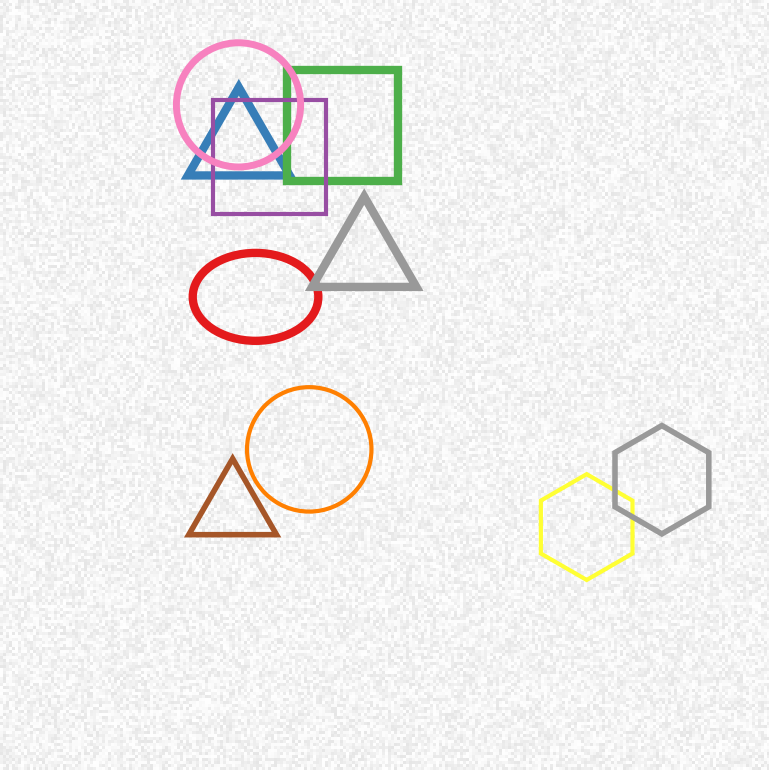[{"shape": "oval", "thickness": 3, "radius": 0.41, "center": [0.332, 0.614]}, {"shape": "triangle", "thickness": 3, "radius": 0.38, "center": [0.31, 0.81]}, {"shape": "square", "thickness": 3, "radius": 0.36, "center": [0.445, 0.837]}, {"shape": "square", "thickness": 1.5, "radius": 0.37, "center": [0.35, 0.796]}, {"shape": "circle", "thickness": 1.5, "radius": 0.4, "center": [0.402, 0.416]}, {"shape": "hexagon", "thickness": 1.5, "radius": 0.34, "center": [0.762, 0.316]}, {"shape": "triangle", "thickness": 2, "radius": 0.33, "center": [0.302, 0.339]}, {"shape": "circle", "thickness": 2.5, "radius": 0.4, "center": [0.31, 0.864]}, {"shape": "triangle", "thickness": 3, "radius": 0.39, "center": [0.473, 0.666]}, {"shape": "hexagon", "thickness": 2, "radius": 0.35, "center": [0.86, 0.377]}]